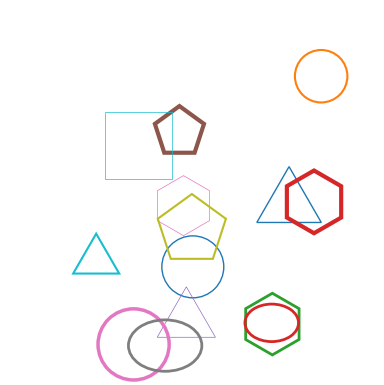[{"shape": "triangle", "thickness": 1, "radius": 0.48, "center": [0.751, 0.471]}, {"shape": "circle", "thickness": 1, "radius": 0.4, "center": [0.501, 0.307]}, {"shape": "circle", "thickness": 1.5, "radius": 0.34, "center": [0.834, 0.802]}, {"shape": "hexagon", "thickness": 2, "radius": 0.4, "center": [0.707, 0.158]}, {"shape": "oval", "thickness": 2, "radius": 0.35, "center": [0.706, 0.161]}, {"shape": "hexagon", "thickness": 3, "radius": 0.41, "center": [0.816, 0.476]}, {"shape": "triangle", "thickness": 0.5, "radius": 0.44, "center": [0.484, 0.168]}, {"shape": "pentagon", "thickness": 3, "radius": 0.34, "center": [0.466, 0.658]}, {"shape": "circle", "thickness": 2.5, "radius": 0.46, "center": [0.347, 0.105]}, {"shape": "hexagon", "thickness": 0.5, "radius": 0.39, "center": [0.477, 0.466]}, {"shape": "oval", "thickness": 2, "radius": 0.48, "center": [0.429, 0.102]}, {"shape": "pentagon", "thickness": 1.5, "radius": 0.47, "center": [0.498, 0.403]}, {"shape": "triangle", "thickness": 1.5, "radius": 0.35, "center": [0.25, 0.324]}, {"shape": "square", "thickness": 0.5, "radius": 0.43, "center": [0.36, 0.621]}]